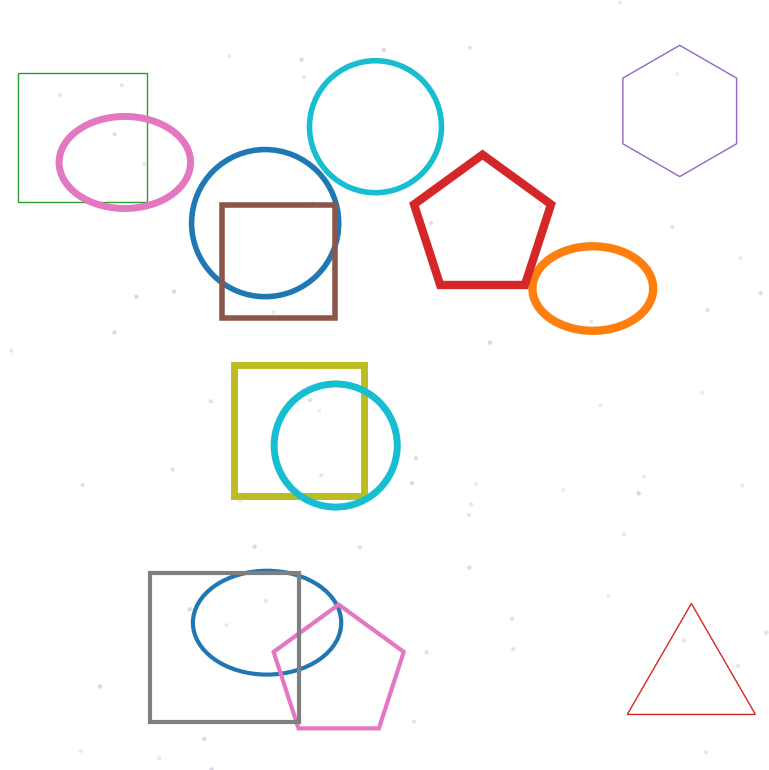[{"shape": "oval", "thickness": 1.5, "radius": 0.48, "center": [0.347, 0.191]}, {"shape": "circle", "thickness": 2, "radius": 0.48, "center": [0.344, 0.71]}, {"shape": "oval", "thickness": 3, "radius": 0.39, "center": [0.77, 0.625]}, {"shape": "square", "thickness": 0.5, "radius": 0.42, "center": [0.108, 0.821]}, {"shape": "pentagon", "thickness": 3, "radius": 0.47, "center": [0.627, 0.706]}, {"shape": "triangle", "thickness": 0.5, "radius": 0.48, "center": [0.898, 0.12]}, {"shape": "hexagon", "thickness": 0.5, "radius": 0.43, "center": [0.883, 0.856]}, {"shape": "square", "thickness": 2, "radius": 0.37, "center": [0.362, 0.661]}, {"shape": "oval", "thickness": 2.5, "radius": 0.43, "center": [0.162, 0.789]}, {"shape": "pentagon", "thickness": 1.5, "radius": 0.44, "center": [0.44, 0.126]}, {"shape": "square", "thickness": 1.5, "radius": 0.48, "center": [0.292, 0.159]}, {"shape": "square", "thickness": 2.5, "radius": 0.43, "center": [0.388, 0.441]}, {"shape": "circle", "thickness": 2, "radius": 0.43, "center": [0.488, 0.835]}, {"shape": "circle", "thickness": 2.5, "radius": 0.4, "center": [0.436, 0.421]}]